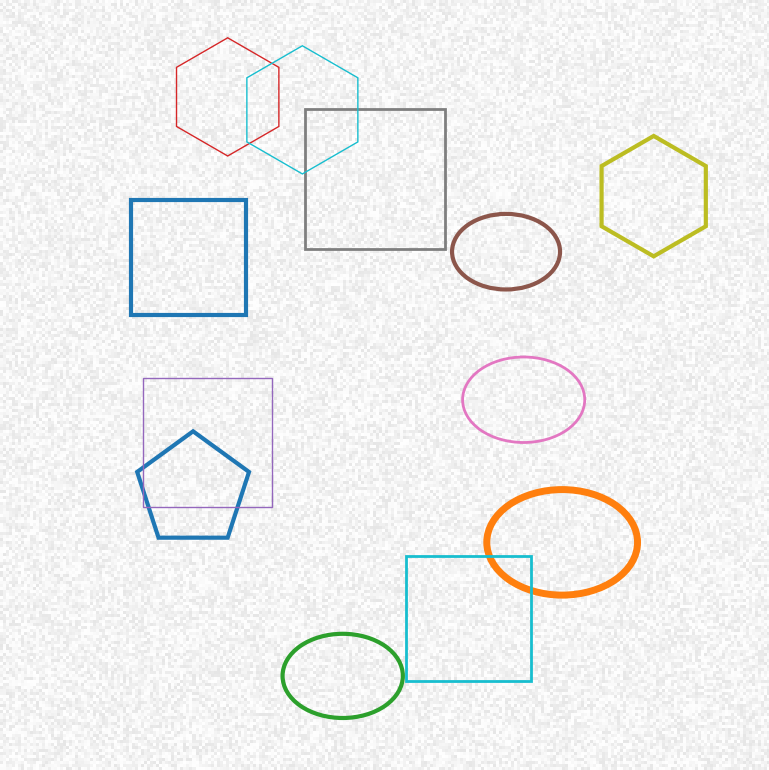[{"shape": "pentagon", "thickness": 1.5, "radius": 0.38, "center": [0.251, 0.363]}, {"shape": "square", "thickness": 1.5, "radius": 0.37, "center": [0.245, 0.666]}, {"shape": "oval", "thickness": 2.5, "radius": 0.49, "center": [0.73, 0.296]}, {"shape": "oval", "thickness": 1.5, "radius": 0.39, "center": [0.445, 0.122]}, {"shape": "hexagon", "thickness": 0.5, "radius": 0.38, "center": [0.296, 0.874]}, {"shape": "square", "thickness": 0.5, "radius": 0.42, "center": [0.269, 0.425]}, {"shape": "oval", "thickness": 1.5, "radius": 0.35, "center": [0.657, 0.673]}, {"shape": "oval", "thickness": 1, "radius": 0.4, "center": [0.68, 0.481]}, {"shape": "square", "thickness": 1, "radius": 0.45, "center": [0.487, 0.767]}, {"shape": "hexagon", "thickness": 1.5, "radius": 0.39, "center": [0.849, 0.745]}, {"shape": "hexagon", "thickness": 0.5, "radius": 0.42, "center": [0.393, 0.857]}, {"shape": "square", "thickness": 1, "radius": 0.41, "center": [0.608, 0.197]}]